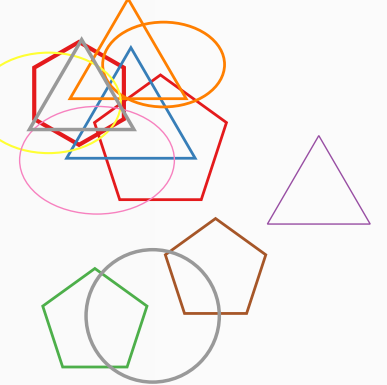[{"shape": "pentagon", "thickness": 2, "radius": 0.9, "center": [0.414, 0.626]}, {"shape": "hexagon", "thickness": 3, "radius": 0.67, "center": [0.204, 0.757]}, {"shape": "triangle", "thickness": 2, "radius": 0.96, "center": [0.338, 0.685]}, {"shape": "pentagon", "thickness": 2, "radius": 0.71, "center": [0.245, 0.161]}, {"shape": "triangle", "thickness": 1, "radius": 0.77, "center": [0.823, 0.495]}, {"shape": "triangle", "thickness": 2, "radius": 0.87, "center": [0.331, 0.83]}, {"shape": "oval", "thickness": 2, "radius": 0.79, "center": [0.422, 0.832]}, {"shape": "oval", "thickness": 1.5, "radius": 0.93, "center": [0.125, 0.733]}, {"shape": "pentagon", "thickness": 2, "radius": 0.68, "center": [0.556, 0.296]}, {"shape": "oval", "thickness": 1, "radius": 1.0, "center": [0.25, 0.584]}, {"shape": "circle", "thickness": 2.5, "radius": 0.86, "center": [0.394, 0.18]}, {"shape": "triangle", "thickness": 2.5, "radius": 0.78, "center": [0.211, 0.741]}]